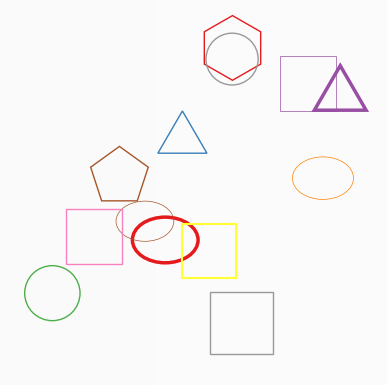[{"shape": "oval", "thickness": 2.5, "radius": 0.42, "center": [0.426, 0.377]}, {"shape": "hexagon", "thickness": 1, "radius": 0.42, "center": [0.6, 0.875]}, {"shape": "triangle", "thickness": 1, "radius": 0.37, "center": [0.471, 0.639]}, {"shape": "circle", "thickness": 1, "radius": 0.36, "center": [0.135, 0.239]}, {"shape": "square", "thickness": 0.5, "radius": 0.36, "center": [0.794, 0.783]}, {"shape": "triangle", "thickness": 2.5, "radius": 0.39, "center": [0.878, 0.752]}, {"shape": "oval", "thickness": 0.5, "radius": 0.39, "center": [0.833, 0.537]}, {"shape": "square", "thickness": 1.5, "radius": 0.35, "center": [0.539, 0.348]}, {"shape": "oval", "thickness": 0.5, "radius": 0.37, "center": [0.374, 0.425]}, {"shape": "pentagon", "thickness": 1, "radius": 0.39, "center": [0.308, 0.542]}, {"shape": "square", "thickness": 1, "radius": 0.36, "center": [0.242, 0.386]}, {"shape": "square", "thickness": 1, "radius": 0.4, "center": [0.623, 0.162]}, {"shape": "circle", "thickness": 1, "radius": 0.34, "center": [0.599, 0.847]}]